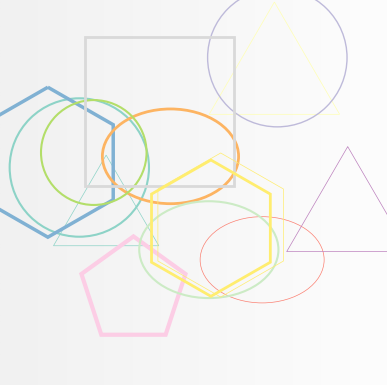[{"shape": "triangle", "thickness": 0.5, "radius": 0.78, "center": [0.274, 0.44]}, {"shape": "circle", "thickness": 1.5, "radius": 0.9, "center": [0.205, 0.565]}, {"shape": "triangle", "thickness": 0.5, "radius": 0.97, "center": [0.708, 0.8]}, {"shape": "circle", "thickness": 1, "radius": 0.9, "center": [0.716, 0.85]}, {"shape": "oval", "thickness": 0.5, "radius": 0.8, "center": [0.677, 0.325]}, {"shape": "hexagon", "thickness": 2.5, "radius": 0.97, "center": [0.124, 0.579]}, {"shape": "oval", "thickness": 2, "radius": 0.88, "center": [0.44, 0.594]}, {"shape": "circle", "thickness": 1.5, "radius": 0.68, "center": [0.242, 0.604]}, {"shape": "pentagon", "thickness": 3, "radius": 0.71, "center": [0.344, 0.245]}, {"shape": "square", "thickness": 2, "radius": 0.96, "center": [0.411, 0.711]}, {"shape": "triangle", "thickness": 0.5, "radius": 0.91, "center": [0.897, 0.437]}, {"shape": "oval", "thickness": 1.5, "radius": 0.9, "center": [0.539, 0.352]}, {"shape": "hexagon", "thickness": 2, "radius": 0.89, "center": [0.544, 0.407]}, {"shape": "hexagon", "thickness": 0.5, "radius": 0.94, "center": [0.569, 0.416]}]